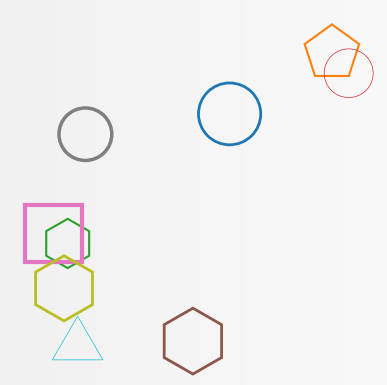[{"shape": "circle", "thickness": 2, "radius": 0.4, "center": [0.593, 0.704]}, {"shape": "pentagon", "thickness": 1.5, "radius": 0.37, "center": [0.857, 0.863]}, {"shape": "hexagon", "thickness": 1.5, "radius": 0.32, "center": [0.175, 0.368]}, {"shape": "circle", "thickness": 0.5, "radius": 0.32, "center": [0.9, 0.81]}, {"shape": "hexagon", "thickness": 2, "radius": 0.43, "center": [0.498, 0.114]}, {"shape": "square", "thickness": 3, "radius": 0.37, "center": [0.139, 0.393]}, {"shape": "circle", "thickness": 2.5, "radius": 0.34, "center": [0.22, 0.651]}, {"shape": "hexagon", "thickness": 2, "radius": 0.42, "center": [0.165, 0.251]}, {"shape": "triangle", "thickness": 0.5, "radius": 0.38, "center": [0.2, 0.103]}]